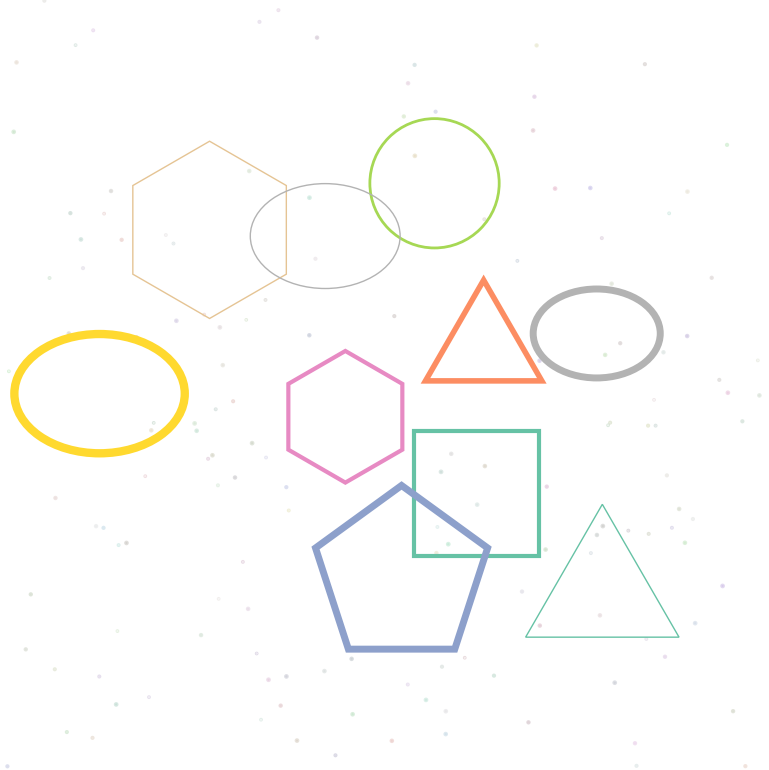[{"shape": "triangle", "thickness": 0.5, "radius": 0.58, "center": [0.782, 0.23]}, {"shape": "square", "thickness": 1.5, "radius": 0.41, "center": [0.619, 0.359]}, {"shape": "triangle", "thickness": 2, "radius": 0.44, "center": [0.628, 0.549]}, {"shape": "pentagon", "thickness": 2.5, "radius": 0.59, "center": [0.522, 0.252]}, {"shape": "hexagon", "thickness": 1.5, "radius": 0.43, "center": [0.449, 0.459]}, {"shape": "circle", "thickness": 1, "radius": 0.42, "center": [0.564, 0.762]}, {"shape": "oval", "thickness": 3, "radius": 0.55, "center": [0.129, 0.489]}, {"shape": "hexagon", "thickness": 0.5, "radius": 0.58, "center": [0.272, 0.701]}, {"shape": "oval", "thickness": 0.5, "radius": 0.49, "center": [0.422, 0.693]}, {"shape": "oval", "thickness": 2.5, "radius": 0.41, "center": [0.775, 0.567]}]